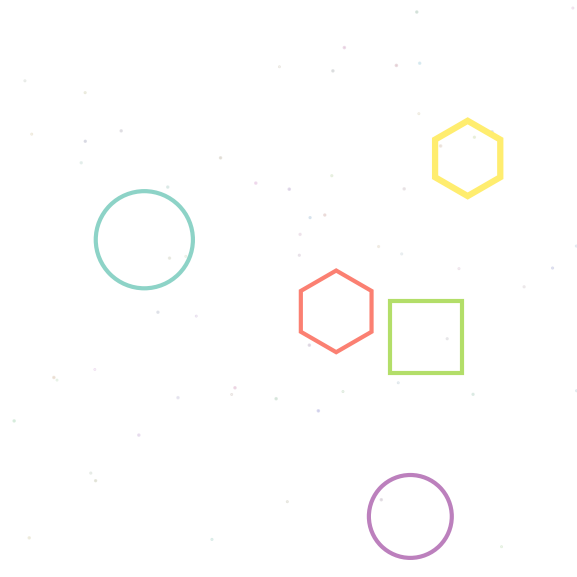[{"shape": "circle", "thickness": 2, "radius": 0.42, "center": [0.25, 0.584]}, {"shape": "hexagon", "thickness": 2, "radius": 0.35, "center": [0.582, 0.46]}, {"shape": "square", "thickness": 2, "radius": 0.31, "center": [0.738, 0.416]}, {"shape": "circle", "thickness": 2, "radius": 0.36, "center": [0.711, 0.105]}, {"shape": "hexagon", "thickness": 3, "radius": 0.33, "center": [0.81, 0.725]}]